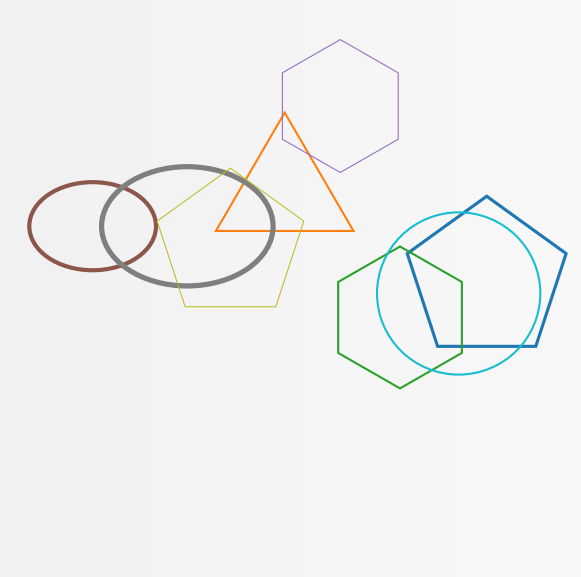[{"shape": "pentagon", "thickness": 1.5, "radius": 0.72, "center": [0.837, 0.516]}, {"shape": "triangle", "thickness": 1, "radius": 0.68, "center": [0.49, 0.668]}, {"shape": "hexagon", "thickness": 1, "radius": 0.61, "center": [0.688, 0.449]}, {"shape": "hexagon", "thickness": 0.5, "radius": 0.58, "center": [0.585, 0.816]}, {"shape": "oval", "thickness": 2, "radius": 0.54, "center": [0.159, 0.607]}, {"shape": "oval", "thickness": 2.5, "radius": 0.74, "center": [0.322, 0.607]}, {"shape": "pentagon", "thickness": 0.5, "radius": 0.66, "center": [0.397, 0.575]}, {"shape": "circle", "thickness": 1, "radius": 0.7, "center": [0.789, 0.491]}]